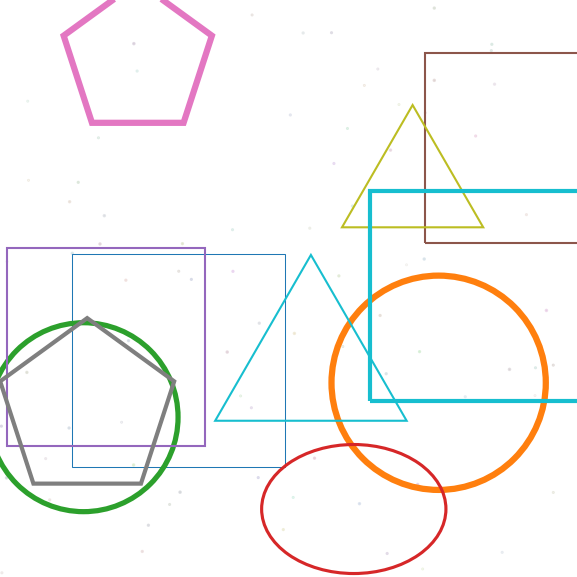[{"shape": "square", "thickness": 0.5, "radius": 0.92, "center": [0.309, 0.374]}, {"shape": "circle", "thickness": 3, "radius": 0.93, "center": [0.76, 0.336]}, {"shape": "circle", "thickness": 2.5, "radius": 0.82, "center": [0.145, 0.277]}, {"shape": "oval", "thickness": 1.5, "radius": 0.8, "center": [0.613, 0.118]}, {"shape": "square", "thickness": 1, "radius": 0.86, "center": [0.183, 0.399]}, {"shape": "square", "thickness": 1, "radius": 0.82, "center": [0.9, 0.742]}, {"shape": "pentagon", "thickness": 3, "radius": 0.67, "center": [0.239, 0.896]}, {"shape": "pentagon", "thickness": 2, "radius": 0.79, "center": [0.151, 0.29]}, {"shape": "triangle", "thickness": 1, "radius": 0.71, "center": [0.714, 0.676]}, {"shape": "square", "thickness": 2, "radius": 0.91, "center": [0.823, 0.487]}, {"shape": "triangle", "thickness": 1, "radius": 0.96, "center": [0.538, 0.366]}]